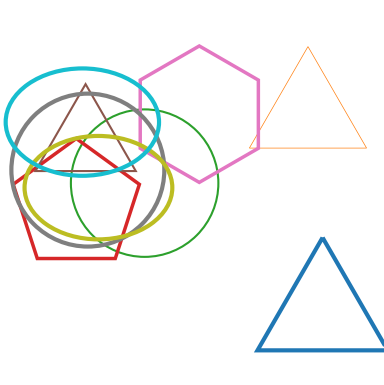[{"shape": "triangle", "thickness": 3, "radius": 0.98, "center": [0.838, 0.188]}, {"shape": "triangle", "thickness": 0.5, "radius": 0.88, "center": [0.8, 0.703]}, {"shape": "circle", "thickness": 1.5, "radius": 0.96, "center": [0.376, 0.524]}, {"shape": "pentagon", "thickness": 2.5, "radius": 0.86, "center": [0.198, 0.468]}, {"shape": "triangle", "thickness": 1.5, "radius": 0.75, "center": [0.222, 0.631]}, {"shape": "hexagon", "thickness": 2.5, "radius": 0.89, "center": [0.518, 0.703]}, {"shape": "circle", "thickness": 3, "radius": 0.99, "center": [0.228, 0.558]}, {"shape": "oval", "thickness": 3, "radius": 0.96, "center": [0.256, 0.513]}, {"shape": "oval", "thickness": 3, "radius": 1.0, "center": [0.214, 0.683]}]